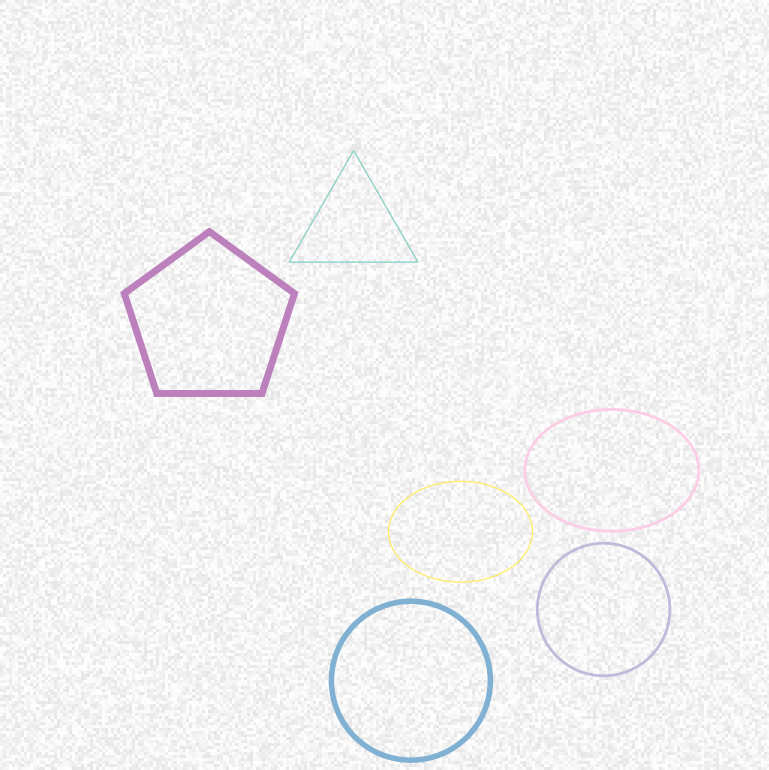[{"shape": "triangle", "thickness": 0.5, "radius": 0.48, "center": [0.459, 0.708]}, {"shape": "circle", "thickness": 1, "radius": 0.43, "center": [0.784, 0.208]}, {"shape": "circle", "thickness": 2, "radius": 0.52, "center": [0.534, 0.116]}, {"shape": "oval", "thickness": 1, "radius": 0.56, "center": [0.795, 0.389]}, {"shape": "pentagon", "thickness": 2.5, "radius": 0.58, "center": [0.272, 0.583]}, {"shape": "oval", "thickness": 0.5, "radius": 0.47, "center": [0.598, 0.309]}]